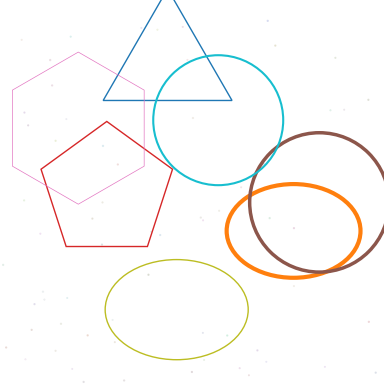[{"shape": "triangle", "thickness": 1, "radius": 0.97, "center": [0.435, 0.836]}, {"shape": "oval", "thickness": 3, "radius": 0.87, "center": [0.763, 0.4]}, {"shape": "pentagon", "thickness": 1, "radius": 0.9, "center": [0.277, 0.505]}, {"shape": "circle", "thickness": 2.5, "radius": 0.9, "center": [0.829, 0.474]}, {"shape": "hexagon", "thickness": 0.5, "radius": 0.99, "center": [0.203, 0.667]}, {"shape": "oval", "thickness": 1, "radius": 0.93, "center": [0.459, 0.196]}, {"shape": "circle", "thickness": 1.5, "radius": 0.84, "center": [0.567, 0.688]}]